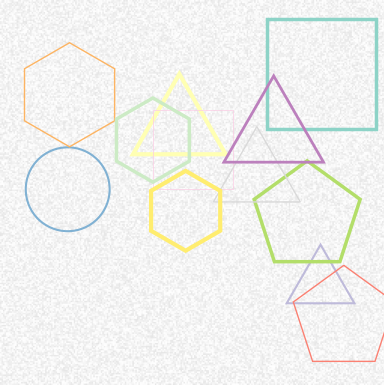[{"shape": "square", "thickness": 2.5, "radius": 0.71, "center": [0.835, 0.808]}, {"shape": "triangle", "thickness": 3, "radius": 0.7, "center": [0.466, 0.669]}, {"shape": "triangle", "thickness": 1.5, "radius": 0.51, "center": [0.833, 0.263]}, {"shape": "pentagon", "thickness": 1, "radius": 0.69, "center": [0.893, 0.173]}, {"shape": "circle", "thickness": 1.5, "radius": 0.54, "center": [0.176, 0.508]}, {"shape": "hexagon", "thickness": 1, "radius": 0.68, "center": [0.181, 0.754]}, {"shape": "pentagon", "thickness": 2.5, "radius": 0.72, "center": [0.798, 0.437]}, {"shape": "square", "thickness": 0.5, "radius": 0.51, "center": [0.501, 0.613]}, {"shape": "triangle", "thickness": 1, "radius": 0.65, "center": [0.667, 0.541]}, {"shape": "triangle", "thickness": 2, "radius": 0.75, "center": [0.711, 0.653]}, {"shape": "hexagon", "thickness": 2.5, "radius": 0.55, "center": [0.397, 0.636]}, {"shape": "hexagon", "thickness": 3, "radius": 0.52, "center": [0.482, 0.452]}]